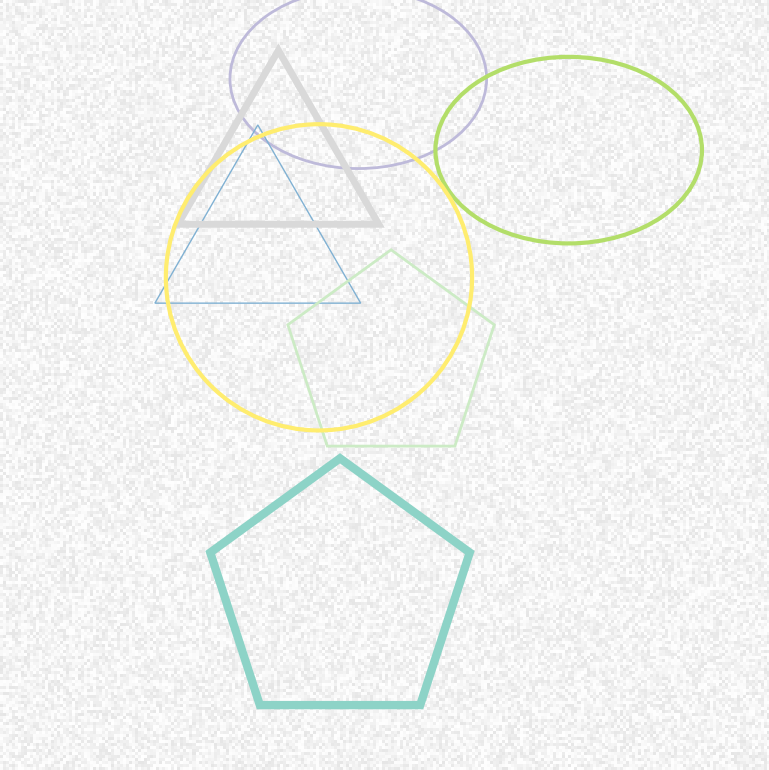[{"shape": "pentagon", "thickness": 3, "radius": 0.89, "center": [0.442, 0.228]}, {"shape": "oval", "thickness": 1, "radius": 0.83, "center": [0.465, 0.898]}, {"shape": "triangle", "thickness": 0.5, "radius": 0.77, "center": [0.335, 0.683]}, {"shape": "oval", "thickness": 1.5, "radius": 0.87, "center": [0.739, 0.805]}, {"shape": "triangle", "thickness": 2.5, "radius": 0.75, "center": [0.362, 0.784]}, {"shape": "pentagon", "thickness": 1, "radius": 0.7, "center": [0.508, 0.535]}, {"shape": "circle", "thickness": 1.5, "radius": 0.99, "center": [0.414, 0.64]}]